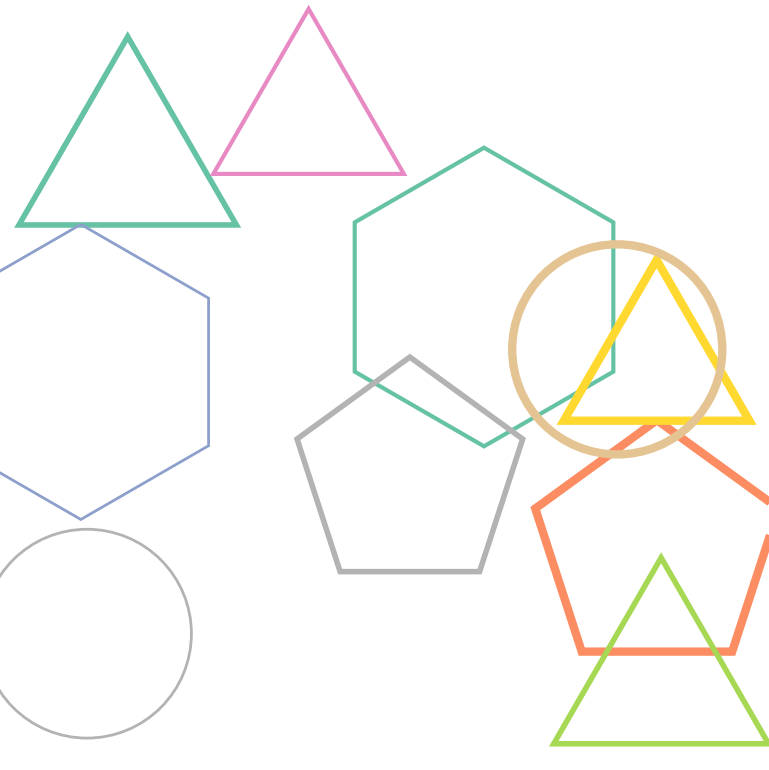[{"shape": "triangle", "thickness": 2, "radius": 0.82, "center": [0.166, 0.789]}, {"shape": "hexagon", "thickness": 1.5, "radius": 0.97, "center": [0.629, 0.614]}, {"shape": "pentagon", "thickness": 3, "radius": 0.83, "center": [0.853, 0.288]}, {"shape": "hexagon", "thickness": 1, "radius": 0.96, "center": [0.105, 0.517]}, {"shape": "triangle", "thickness": 1.5, "radius": 0.71, "center": [0.401, 0.846]}, {"shape": "triangle", "thickness": 2, "radius": 0.81, "center": [0.859, 0.115]}, {"shape": "triangle", "thickness": 3, "radius": 0.7, "center": [0.853, 0.523]}, {"shape": "circle", "thickness": 3, "radius": 0.68, "center": [0.802, 0.546]}, {"shape": "pentagon", "thickness": 2, "radius": 0.77, "center": [0.532, 0.382]}, {"shape": "circle", "thickness": 1, "radius": 0.68, "center": [0.113, 0.177]}]